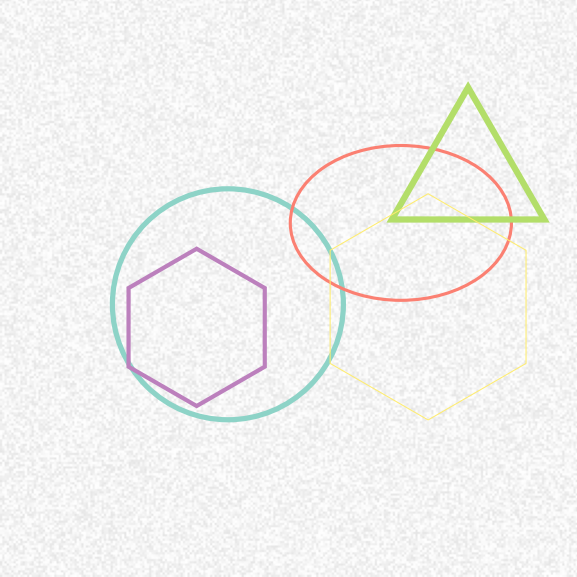[{"shape": "circle", "thickness": 2.5, "radius": 1.0, "center": [0.395, 0.472]}, {"shape": "oval", "thickness": 1.5, "radius": 0.96, "center": [0.694, 0.613]}, {"shape": "triangle", "thickness": 3, "radius": 0.76, "center": [0.811, 0.695]}, {"shape": "hexagon", "thickness": 2, "radius": 0.68, "center": [0.341, 0.432]}, {"shape": "hexagon", "thickness": 0.5, "radius": 0.98, "center": [0.741, 0.468]}]